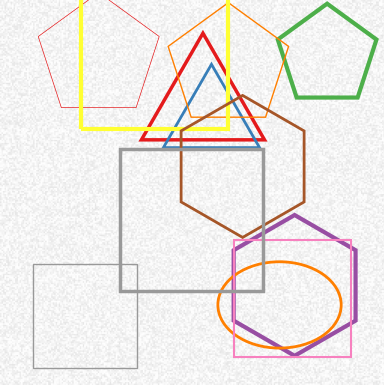[{"shape": "pentagon", "thickness": 0.5, "radius": 0.83, "center": [0.256, 0.854]}, {"shape": "triangle", "thickness": 2.5, "radius": 0.92, "center": [0.527, 0.729]}, {"shape": "triangle", "thickness": 2, "radius": 0.72, "center": [0.549, 0.689]}, {"shape": "pentagon", "thickness": 3, "radius": 0.67, "center": [0.85, 0.856]}, {"shape": "hexagon", "thickness": 3, "radius": 0.91, "center": [0.765, 0.259]}, {"shape": "oval", "thickness": 2, "radius": 0.8, "center": [0.726, 0.208]}, {"shape": "pentagon", "thickness": 1, "radius": 0.82, "center": [0.593, 0.829]}, {"shape": "square", "thickness": 3, "radius": 0.95, "center": [0.402, 0.856]}, {"shape": "hexagon", "thickness": 2, "radius": 0.92, "center": [0.63, 0.568]}, {"shape": "square", "thickness": 1.5, "radius": 0.76, "center": [0.761, 0.224]}, {"shape": "square", "thickness": 2.5, "radius": 0.93, "center": [0.498, 0.428]}, {"shape": "square", "thickness": 1, "radius": 0.67, "center": [0.22, 0.18]}]